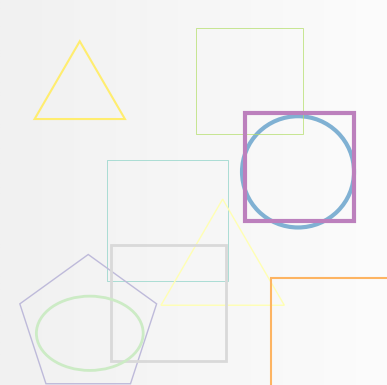[{"shape": "square", "thickness": 0.5, "radius": 0.78, "center": [0.433, 0.426]}, {"shape": "triangle", "thickness": 1, "radius": 0.92, "center": [0.575, 0.299]}, {"shape": "pentagon", "thickness": 1, "radius": 0.93, "center": [0.228, 0.153]}, {"shape": "circle", "thickness": 3, "radius": 0.72, "center": [0.769, 0.554]}, {"shape": "square", "thickness": 1.5, "radius": 0.78, "center": [0.855, 0.122]}, {"shape": "square", "thickness": 0.5, "radius": 0.69, "center": [0.643, 0.79]}, {"shape": "square", "thickness": 2, "radius": 0.75, "center": [0.435, 0.213]}, {"shape": "square", "thickness": 3, "radius": 0.7, "center": [0.773, 0.565]}, {"shape": "oval", "thickness": 2, "radius": 0.69, "center": [0.232, 0.134]}, {"shape": "triangle", "thickness": 1.5, "radius": 0.67, "center": [0.206, 0.758]}]